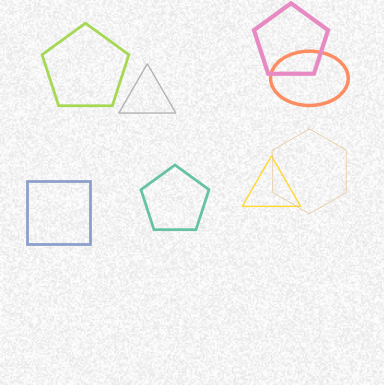[{"shape": "pentagon", "thickness": 2, "radius": 0.46, "center": [0.455, 0.479]}, {"shape": "oval", "thickness": 2.5, "radius": 0.5, "center": [0.804, 0.797]}, {"shape": "square", "thickness": 2, "radius": 0.41, "center": [0.152, 0.448]}, {"shape": "pentagon", "thickness": 3, "radius": 0.51, "center": [0.756, 0.89]}, {"shape": "pentagon", "thickness": 2, "radius": 0.59, "center": [0.222, 0.821]}, {"shape": "triangle", "thickness": 1, "radius": 0.44, "center": [0.705, 0.508]}, {"shape": "hexagon", "thickness": 0.5, "radius": 0.55, "center": [0.804, 0.555]}, {"shape": "triangle", "thickness": 1, "radius": 0.43, "center": [0.383, 0.749]}]